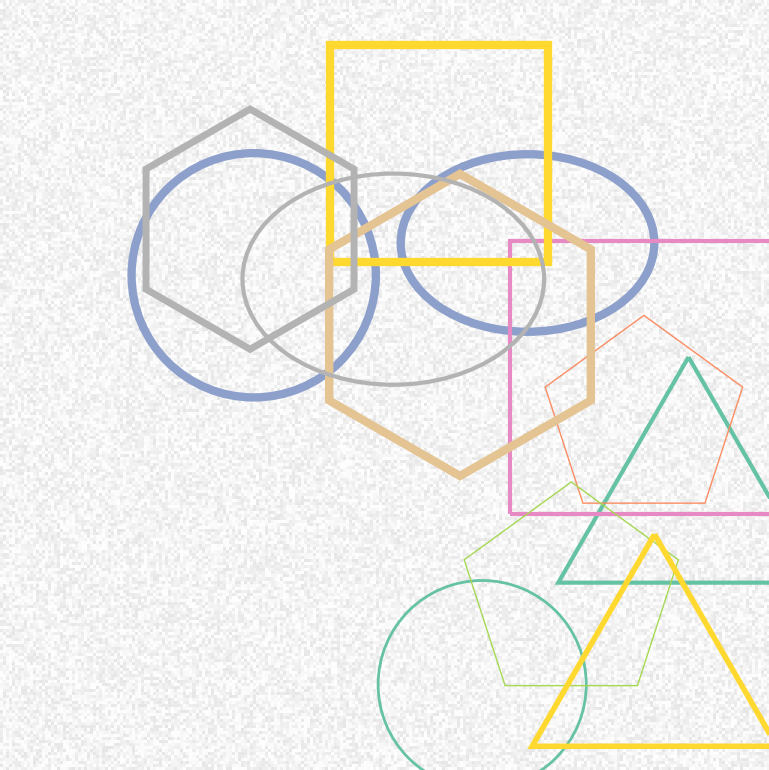[{"shape": "triangle", "thickness": 1.5, "radius": 0.98, "center": [0.894, 0.341]}, {"shape": "circle", "thickness": 1, "radius": 0.68, "center": [0.626, 0.111]}, {"shape": "pentagon", "thickness": 0.5, "radius": 0.67, "center": [0.836, 0.456]}, {"shape": "circle", "thickness": 3, "radius": 0.79, "center": [0.33, 0.642]}, {"shape": "oval", "thickness": 3, "radius": 0.82, "center": [0.685, 0.684]}, {"shape": "square", "thickness": 1.5, "radius": 0.89, "center": [0.84, 0.51]}, {"shape": "pentagon", "thickness": 0.5, "radius": 0.73, "center": [0.742, 0.228]}, {"shape": "square", "thickness": 3, "radius": 0.7, "center": [0.57, 0.8]}, {"shape": "triangle", "thickness": 2, "radius": 0.92, "center": [0.85, 0.123]}, {"shape": "hexagon", "thickness": 3, "radius": 0.98, "center": [0.597, 0.578]}, {"shape": "oval", "thickness": 1.5, "radius": 0.98, "center": [0.511, 0.637]}, {"shape": "hexagon", "thickness": 2.5, "radius": 0.78, "center": [0.325, 0.702]}]